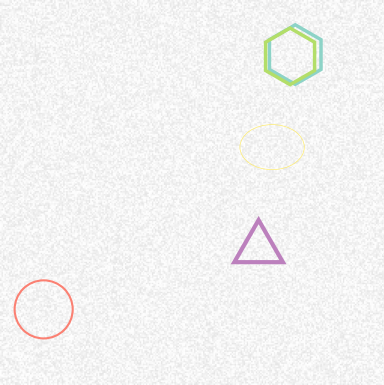[{"shape": "hexagon", "thickness": 2.5, "radius": 0.39, "center": [0.767, 0.858]}, {"shape": "circle", "thickness": 1.5, "radius": 0.38, "center": [0.113, 0.196]}, {"shape": "hexagon", "thickness": 2.5, "radius": 0.37, "center": [0.753, 0.854]}, {"shape": "triangle", "thickness": 3, "radius": 0.36, "center": [0.672, 0.356]}, {"shape": "oval", "thickness": 0.5, "radius": 0.42, "center": [0.707, 0.618]}]